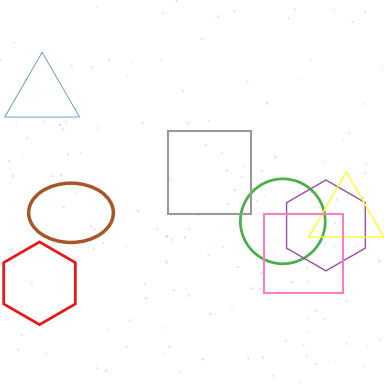[{"shape": "hexagon", "thickness": 2, "radius": 0.54, "center": [0.103, 0.264]}, {"shape": "triangle", "thickness": 0.5, "radius": 0.56, "center": [0.109, 0.752]}, {"shape": "circle", "thickness": 2, "radius": 0.55, "center": [0.735, 0.425]}, {"shape": "hexagon", "thickness": 1, "radius": 0.59, "center": [0.847, 0.415]}, {"shape": "triangle", "thickness": 1, "radius": 0.56, "center": [0.899, 0.441]}, {"shape": "oval", "thickness": 2.5, "radius": 0.55, "center": [0.184, 0.447]}, {"shape": "square", "thickness": 1.5, "radius": 0.51, "center": [0.789, 0.342]}, {"shape": "square", "thickness": 1.5, "radius": 0.54, "center": [0.543, 0.551]}]